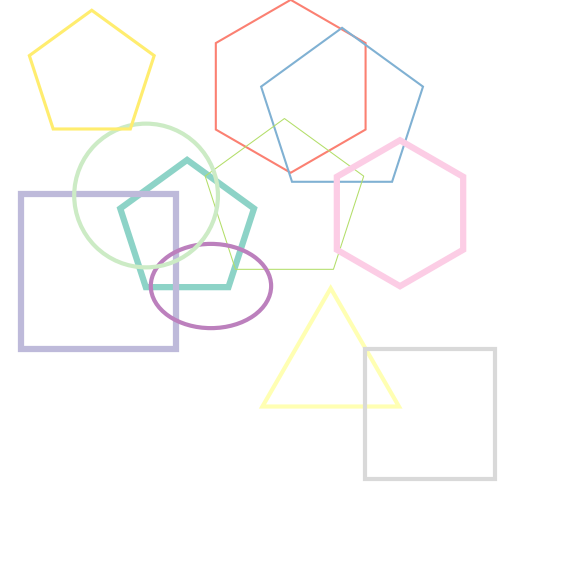[{"shape": "pentagon", "thickness": 3, "radius": 0.61, "center": [0.324, 0.6]}, {"shape": "triangle", "thickness": 2, "radius": 0.68, "center": [0.573, 0.363]}, {"shape": "square", "thickness": 3, "radius": 0.67, "center": [0.171, 0.53]}, {"shape": "hexagon", "thickness": 1, "radius": 0.75, "center": [0.503, 0.85]}, {"shape": "pentagon", "thickness": 1, "radius": 0.74, "center": [0.592, 0.804]}, {"shape": "pentagon", "thickness": 0.5, "radius": 0.72, "center": [0.493, 0.65]}, {"shape": "hexagon", "thickness": 3, "radius": 0.63, "center": [0.693, 0.63]}, {"shape": "square", "thickness": 2, "radius": 0.56, "center": [0.744, 0.282]}, {"shape": "oval", "thickness": 2, "radius": 0.52, "center": [0.365, 0.504]}, {"shape": "circle", "thickness": 2, "radius": 0.62, "center": [0.253, 0.661]}, {"shape": "pentagon", "thickness": 1.5, "radius": 0.57, "center": [0.159, 0.868]}]